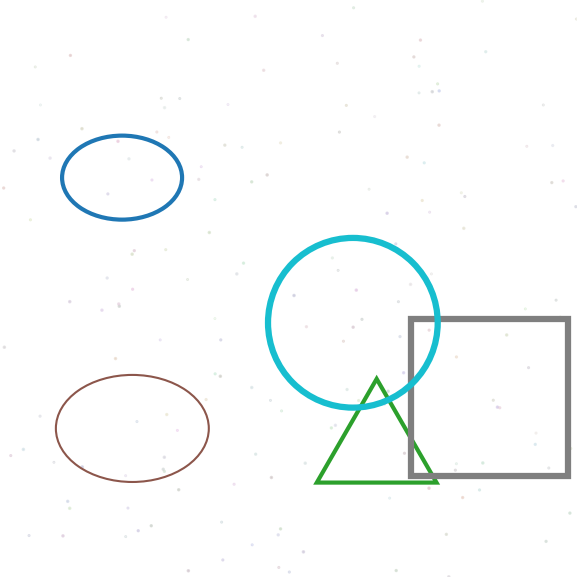[{"shape": "oval", "thickness": 2, "radius": 0.52, "center": [0.211, 0.692]}, {"shape": "triangle", "thickness": 2, "radius": 0.6, "center": [0.652, 0.223]}, {"shape": "oval", "thickness": 1, "radius": 0.66, "center": [0.229, 0.257]}, {"shape": "square", "thickness": 3, "radius": 0.68, "center": [0.848, 0.311]}, {"shape": "circle", "thickness": 3, "radius": 0.73, "center": [0.611, 0.44]}]